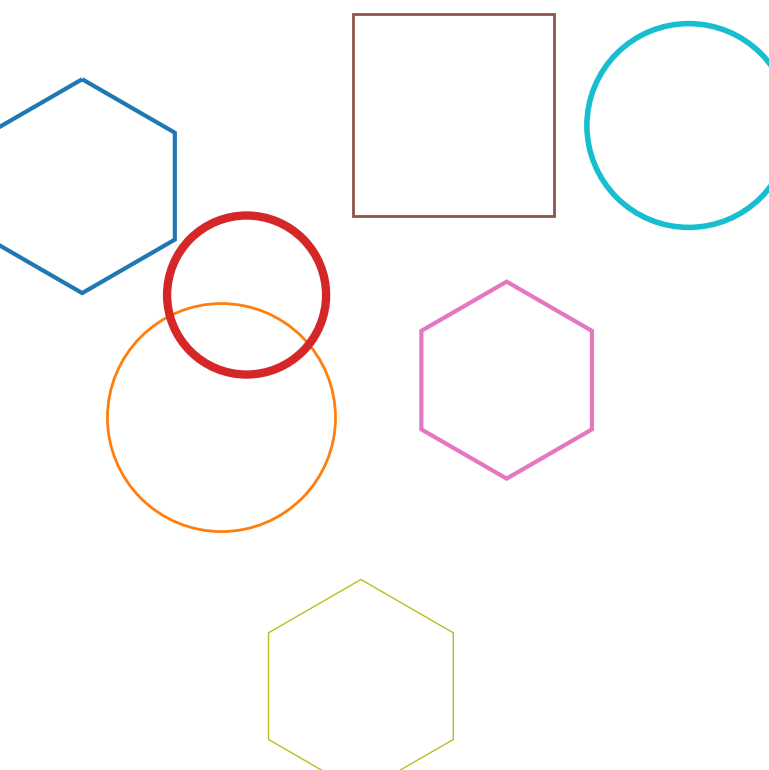[{"shape": "hexagon", "thickness": 1.5, "radius": 0.69, "center": [0.107, 0.758]}, {"shape": "circle", "thickness": 1, "radius": 0.74, "center": [0.288, 0.458]}, {"shape": "circle", "thickness": 3, "radius": 0.52, "center": [0.32, 0.617]}, {"shape": "square", "thickness": 1, "radius": 0.65, "center": [0.589, 0.851]}, {"shape": "hexagon", "thickness": 1.5, "radius": 0.64, "center": [0.658, 0.506]}, {"shape": "hexagon", "thickness": 0.5, "radius": 0.69, "center": [0.469, 0.109]}, {"shape": "circle", "thickness": 2, "radius": 0.66, "center": [0.895, 0.837]}]